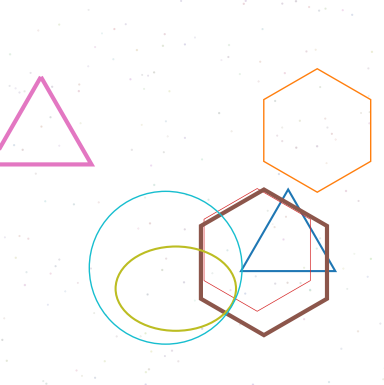[{"shape": "triangle", "thickness": 1.5, "radius": 0.71, "center": [0.748, 0.367]}, {"shape": "hexagon", "thickness": 1, "radius": 0.8, "center": [0.824, 0.661]}, {"shape": "hexagon", "thickness": 0.5, "radius": 0.8, "center": [0.668, 0.351]}, {"shape": "hexagon", "thickness": 3, "radius": 0.95, "center": [0.686, 0.319]}, {"shape": "triangle", "thickness": 3, "radius": 0.76, "center": [0.106, 0.649]}, {"shape": "oval", "thickness": 1.5, "radius": 0.78, "center": [0.457, 0.25]}, {"shape": "circle", "thickness": 1, "radius": 0.99, "center": [0.43, 0.305]}]